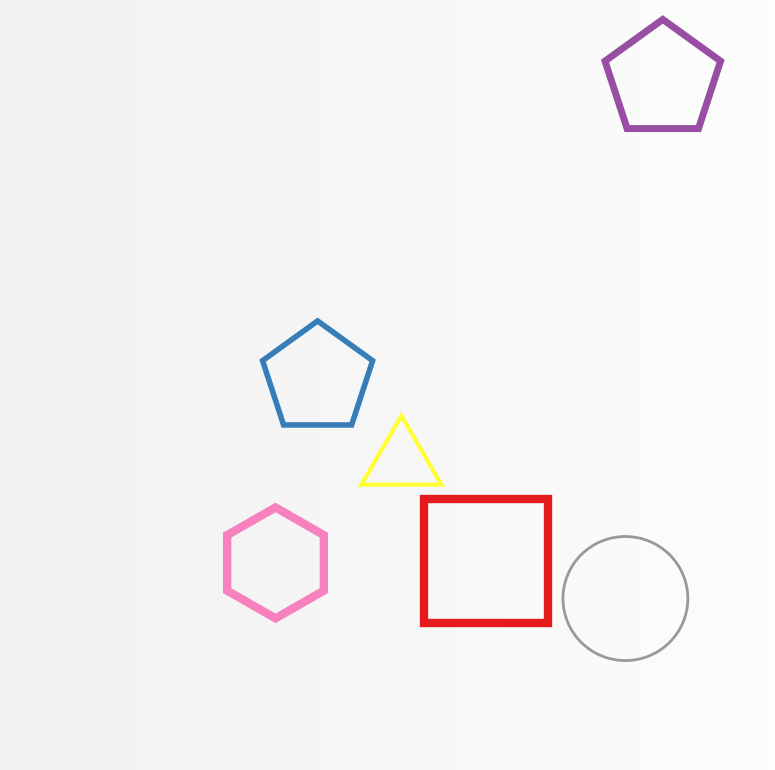[{"shape": "square", "thickness": 3, "radius": 0.4, "center": [0.627, 0.272]}, {"shape": "pentagon", "thickness": 2, "radius": 0.37, "center": [0.41, 0.509]}, {"shape": "pentagon", "thickness": 2.5, "radius": 0.39, "center": [0.855, 0.896]}, {"shape": "triangle", "thickness": 1.5, "radius": 0.3, "center": [0.518, 0.4]}, {"shape": "hexagon", "thickness": 3, "radius": 0.36, "center": [0.355, 0.269]}, {"shape": "circle", "thickness": 1, "radius": 0.4, "center": [0.807, 0.223]}]